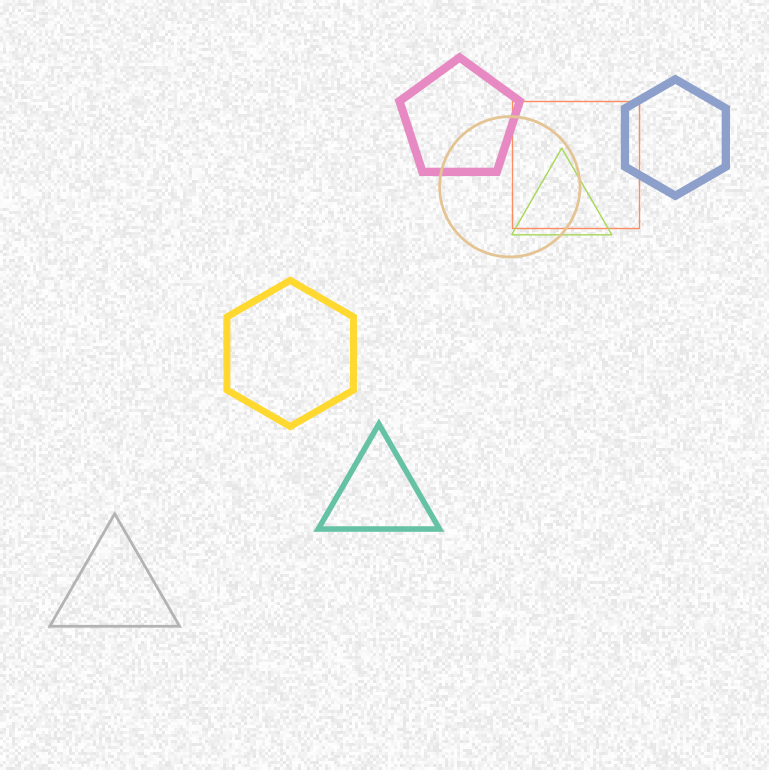[{"shape": "triangle", "thickness": 2, "radius": 0.45, "center": [0.492, 0.358]}, {"shape": "square", "thickness": 0.5, "radius": 0.41, "center": [0.747, 0.786]}, {"shape": "hexagon", "thickness": 3, "radius": 0.38, "center": [0.877, 0.821]}, {"shape": "pentagon", "thickness": 3, "radius": 0.41, "center": [0.597, 0.843]}, {"shape": "triangle", "thickness": 0.5, "radius": 0.38, "center": [0.73, 0.733]}, {"shape": "hexagon", "thickness": 2.5, "radius": 0.47, "center": [0.377, 0.541]}, {"shape": "circle", "thickness": 1, "radius": 0.46, "center": [0.662, 0.757]}, {"shape": "triangle", "thickness": 1, "radius": 0.49, "center": [0.149, 0.235]}]